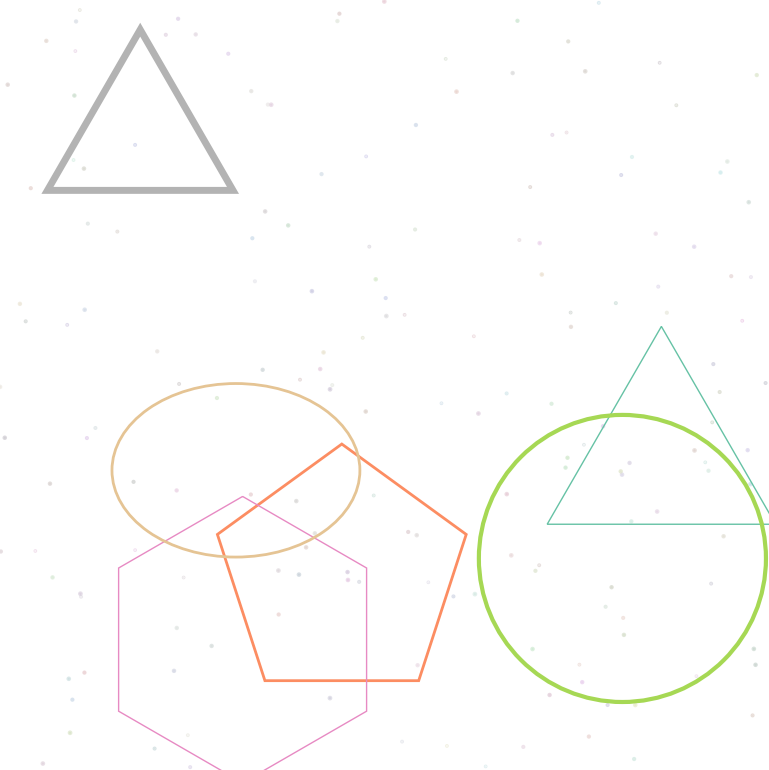[{"shape": "triangle", "thickness": 0.5, "radius": 0.86, "center": [0.859, 0.405]}, {"shape": "pentagon", "thickness": 1, "radius": 0.85, "center": [0.444, 0.253]}, {"shape": "hexagon", "thickness": 0.5, "radius": 0.93, "center": [0.315, 0.169]}, {"shape": "circle", "thickness": 1.5, "radius": 0.93, "center": [0.808, 0.275]}, {"shape": "oval", "thickness": 1, "radius": 0.8, "center": [0.306, 0.389]}, {"shape": "triangle", "thickness": 2.5, "radius": 0.7, "center": [0.182, 0.822]}]